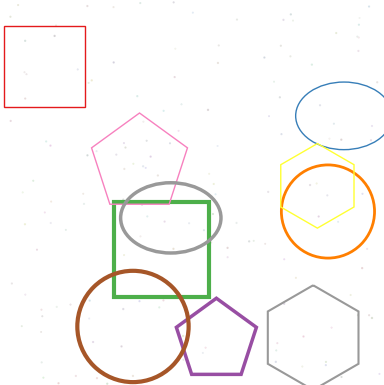[{"shape": "square", "thickness": 1, "radius": 0.52, "center": [0.115, 0.827]}, {"shape": "oval", "thickness": 1, "radius": 0.63, "center": [0.893, 0.699]}, {"shape": "square", "thickness": 3, "radius": 0.62, "center": [0.42, 0.352]}, {"shape": "pentagon", "thickness": 2.5, "radius": 0.55, "center": [0.562, 0.116]}, {"shape": "circle", "thickness": 2, "radius": 0.61, "center": [0.852, 0.451]}, {"shape": "hexagon", "thickness": 1, "radius": 0.55, "center": [0.824, 0.517]}, {"shape": "circle", "thickness": 3, "radius": 0.72, "center": [0.345, 0.152]}, {"shape": "pentagon", "thickness": 1, "radius": 0.65, "center": [0.362, 0.575]}, {"shape": "hexagon", "thickness": 1.5, "radius": 0.68, "center": [0.813, 0.123]}, {"shape": "oval", "thickness": 2.5, "radius": 0.65, "center": [0.444, 0.434]}]